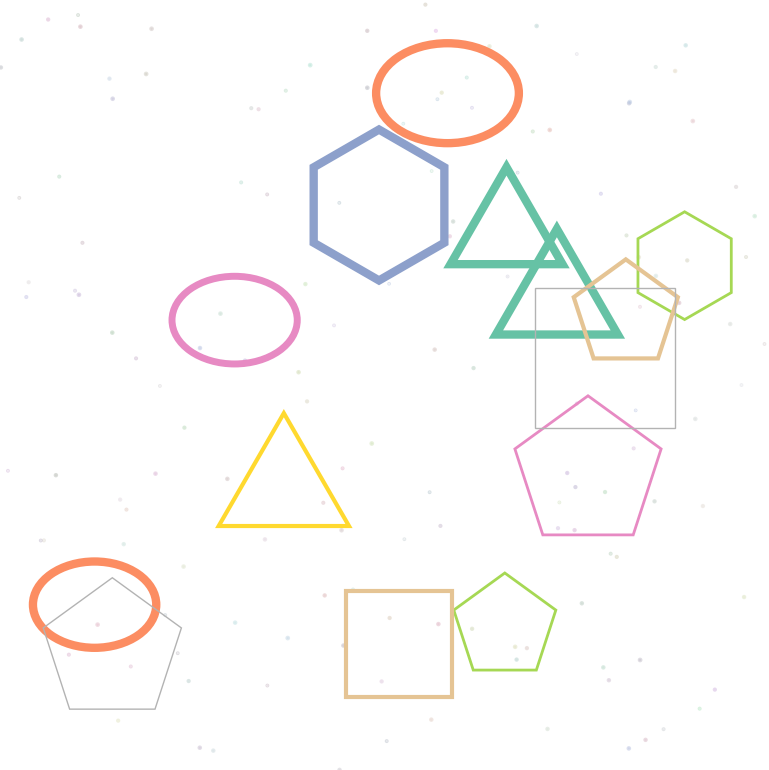[{"shape": "triangle", "thickness": 3, "radius": 0.42, "center": [0.658, 0.699]}, {"shape": "triangle", "thickness": 3, "radius": 0.46, "center": [0.723, 0.611]}, {"shape": "oval", "thickness": 3, "radius": 0.46, "center": [0.581, 0.879]}, {"shape": "oval", "thickness": 3, "radius": 0.4, "center": [0.123, 0.215]}, {"shape": "hexagon", "thickness": 3, "radius": 0.49, "center": [0.492, 0.734]}, {"shape": "pentagon", "thickness": 1, "radius": 0.5, "center": [0.764, 0.386]}, {"shape": "oval", "thickness": 2.5, "radius": 0.41, "center": [0.305, 0.584]}, {"shape": "pentagon", "thickness": 1, "radius": 0.35, "center": [0.656, 0.186]}, {"shape": "hexagon", "thickness": 1, "radius": 0.35, "center": [0.889, 0.655]}, {"shape": "triangle", "thickness": 1.5, "radius": 0.49, "center": [0.369, 0.366]}, {"shape": "pentagon", "thickness": 1.5, "radius": 0.36, "center": [0.813, 0.592]}, {"shape": "square", "thickness": 1.5, "radius": 0.34, "center": [0.518, 0.164]}, {"shape": "pentagon", "thickness": 0.5, "radius": 0.47, "center": [0.146, 0.155]}, {"shape": "square", "thickness": 0.5, "radius": 0.45, "center": [0.786, 0.535]}]